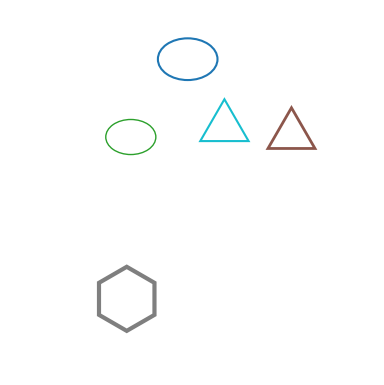[{"shape": "oval", "thickness": 1.5, "radius": 0.39, "center": [0.488, 0.846]}, {"shape": "oval", "thickness": 1, "radius": 0.33, "center": [0.34, 0.644]}, {"shape": "triangle", "thickness": 2, "radius": 0.35, "center": [0.757, 0.65]}, {"shape": "hexagon", "thickness": 3, "radius": 0.42, "center": [0.329, 0.224]}, {"shape": "triangle", "thickness": 1.5, "radius": 0.36, "center": [0.583, 0.67]}]